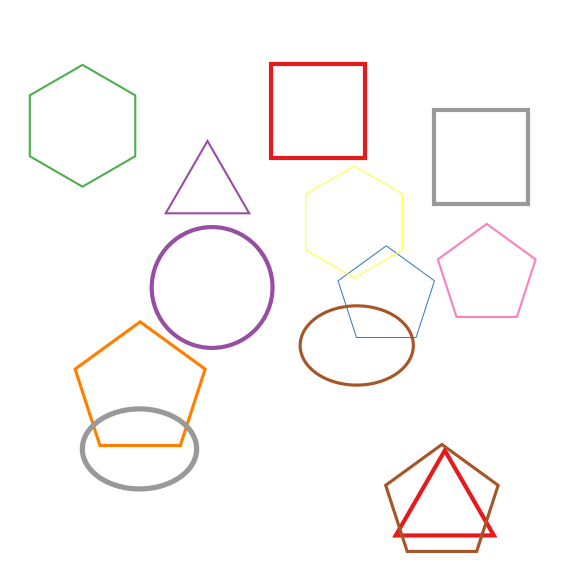[{"shape": "square", "thickness": 2, "radius": 0.41, "center": [0.55, 0.807]}, {"shape": "triangle", "thickness": 2, "radius": 0.49, "center": [0.77, 0.121]}, {"shape": "pentagon", "thickness": 0.5, "radius": 0.44, "center": [0.669, 0.486]}, {"shape": "hexagon", "thickness": 1, "radius": 0.53, "center": [0.143, 0.781]}, {"shape": "triangle", "thickness": 1, "radius": 0.42, "center": [0.359, 0.672]}, {"shape": "circle", "thickness": 2, "radius": 0.52, "center": [0.367, 0.501]}, {"shape": "pentagon", "thickness": 1.5, "radius": 0.59, "center": [0.243, 0.323]}, {"shape": "hexagon", "thickness": 0.5, "radius": 0.48, "center": [0.613, 0.615]}, {"shape": "oval", "thickness": 1.5, "radius": 0.49, "center": [0.618, 0.401]}, {"shape": "pentagon", "thickness": 1.5, "radius": 0.51, "center": [0.765, 0.127]}, {"shape": "pentagon", "thickness": 1, "radius": 0.45, "center": [0.843, 0.522]}, {"shape": "square", "thickness": 2, "radius": 0.41, "center": [0.833, 0.728]}, {"shape": "oval", "thickness": 2.5, "radius": 0.49, "center": [0.242, 0.222]}]